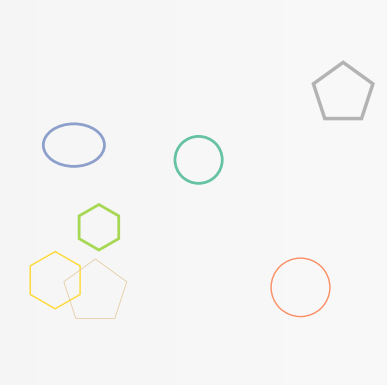[{"shape": "circle", "thickness": 2, "radius": 0.3, "center": [0.513, 0.585]}, {"shape": "circle", "thickness": 1, "radius": 0.38, "center": [0.775, 0.254]}, {"shape": "oval", "thickness": 2, "radius": 0.39, "center": [0.191, 0.623]}, {"shape": "hexagon", "thickness": 2, "radius": 0.3, "center": [0.255, 0.41]}, {"shape": "hexagon", "thickness": 1, "radius": 0.37, "center": [0.142, 0.272]}, {"shape": "pentagon", "thickness": 0.5, "radius": 0.43, "center": [0.246, 0.242]}, {"shape": "pentagon", "thickness": 2.5, "radius": 0.4, "center": [0.886, 0.757]}]